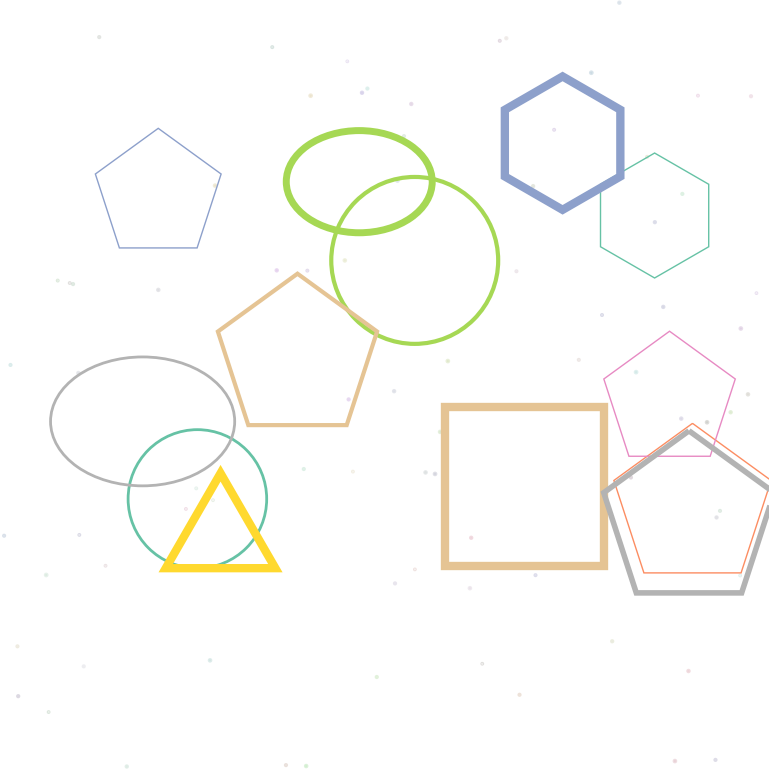[{"shape": "circle", "thickness": 1, "radius": 0.45, "center": [0.256, 0.352]}, {"shape": "hexagon", "thickness": 0.5, "radius": 0.41, "center": [0.85, 0.72]}, {"shape": "pentagon", "thickness": 0.5, "radius": 0.54, "center": [0.899, 0.343]}, {"shape": "hexagon", "thickness": 3, "radius": 0.43, "center": [0.731, 0.814]}, {"shape": "pentagon", "thickness": 0.5, "radius": 0.43, "center": [0.206, 0.747]}, {"shape": "pentagon", "thickness": 0.5, "radius": 0.45, "center": [0.87, 0.48]}, {"shape": "circle", "thickness": 1.5, "radius": 0.54, "center": [0.539, 0.662]}, {"shape": "oval", "thickness": 2.5, "radius": 0.47, "center": [0.467, 0.764]}, {"shape": "triangle", "thickness": 3, "radius": 0.41, "center": [0.286, 0.303]}, {"shape": "pentagon", "thickness": 1.5, "radius": 0.54, "center": [0.386, 0.536]}, {"shape": "square", "thickness": 3, "radius": 0.52, "center": [0.682, 0.368]}, {"shape": "oval", "thickness": 1, "radius": 0.6, "center": [0.185, 0.453]}, {"shape": "pentagon", "thickness": 2, "radius": 0.58, "center": [0.895, 0.324]}]